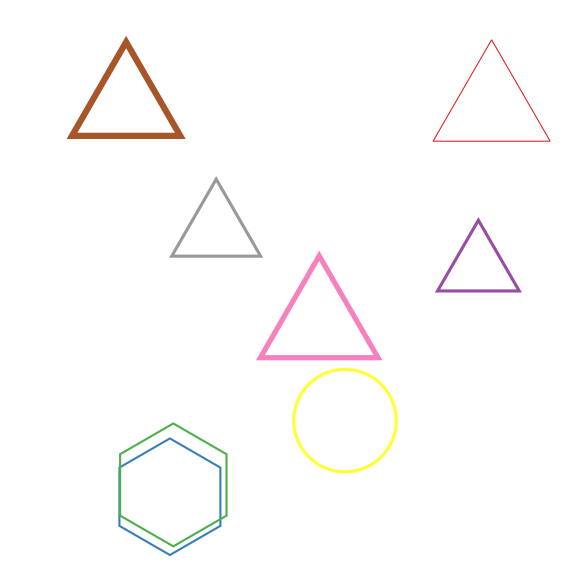[{"shape": "triangle", "thickness": 0.5, "radius": 0.59, "center": [0.851, 0.813]}, {"shape": "hexagon", "thickness": 1, "radius": 0.5, "center": [0.294, 0.139]}, {"shape": "hexagon", "thickness": 1, "radius": 0.53, "center": [0.3, 0.159]}, {"shape": "triangle", "thickness": 1.5, "radius": 0.41, "center": [0.828, 0.536]}, {"shape": "circle", "thickness": 1.5, "radius": 0.44, "center": [0.597, 0.271]}, {"shape": "triangle", "thickness": 3, "radius": 0.54, "center": [0.218, 0.818]}, {"shape": "triangle", "thickness": 2.5, "radius": 0.59, "center": [0.553, 0.439]}, {"shape": "triangle", "thickness": 1.5, "radius": 0.44, "center": [0.374, 0.6]}]